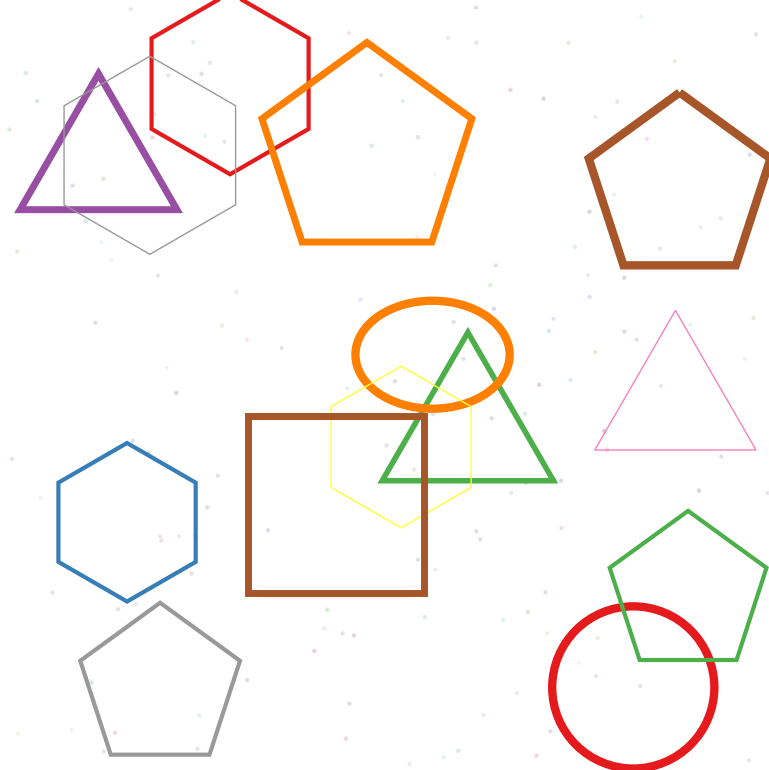[{"shape": "hexagon", "thickness": 1.5, "radius": 0.59, "center": [0.299, 0.891]}, {"shape": "circle", "thickness": 3, "radius": 0.53, "center": [0.822, 0.107]}, {"shape": "hexagon", "thickness": 1.5, "radius": 0.51, "center": [0.165, 0.322]}, {"shape": "triangle", "thickness": 2, "radius": 0.64, "center": [0.608, 0.44]}, {"shape": "pentagon", "thickness": 1.5, "radius": 0.54, "center": [0.894, 0.229]}, {"shape": "triangle", "thickness": 2.5, "radius": 0.59, "center": [0.128, 0.787]}, {"shape": "pentagon", "thickness": 2.5, "radius": 0.72, "center": [0.477, 0.802]}, {"shape": "oval", "thickness": 3, "radius": 0.5, "center": [0.562, 0.539]}, {"shape": "hexagon", "thickness": 0.5, "radius": 0.52, "center": [0.521, 0.419]}, {"shape": "square", "thickness": 2.5, "radius": 0.57, "center": [0.436, 0.345]}, {"shape": "pentagon", "thickness": 3, "radius": 0.62, "center": [0.883, 0.756]}, {"shape": "triangle", "thickness": 0.5, "radius": 0.6, "center": [0.877, 0.476]}, {"shape": "hexagon", "thickness": 0.5, "radius": 0.64, "center": [0.195, 0.798]}, {"shape": "pentagon", "thickness": 1.5, "radius": 0.55, "center": [0.208, 0.108]}]